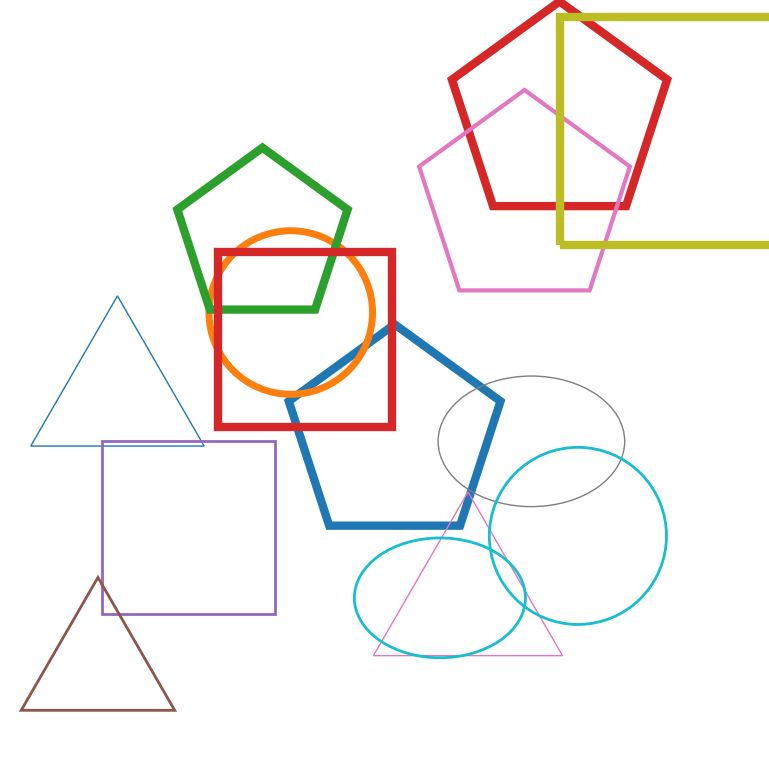[{"shape": "pentagon", "thickness": 3, "radius": 0.72, "center": [0.513, 0.434]}, {"shape": "triangle", "thickness": 0.5, "radius": 0.65, "center": [0.153, 0.486]}, {"shape": "circle", "thickness": 2.5, "radius": 0.53, "center": [0.378, 0.594]}, {"shape": "pentagon", "thickness": 3, "radius": 0.58, "center": [0.341, 0.692]}, {"shape": "square", "thickness": 3, "radius": 0.57, "center": [0.396, 0.559]}, {"shape": "pentagon", "thickness": 3, "radius": 0.73, "center": [0.727, 0.851]}, {"shape": "square", "thickness": 1, "radius": 0.56, "center": [0.245, 0.315]}, {"shape": "triangle", "thickness": 1, "radius": 0.58, "center": [0.127, 0.135]}, {"shape": "pentagon", "thickness": 1.5, "radius": 0.72, "center": [0.681, 0.739]}, {"shape": "triangle", "thickness": 0.5, "radius": 0.71, "center": [0.608, 0.219]}, {"shape": "oval", "thickness": 0.5, "radius": 0.61, "center": [0.69, 0.427]}, {"shape": "square", "thickness": 3, "radius": 0.74, "center": [0.876, 0.83]}, {"shape": "circle", "thickness": 1, "radius": 0.58, "center": [0.751, 0.304]}, {"shape": "oval", "thickness": 1, "radius": 0.56, "center": [0.571, 0.224]}]